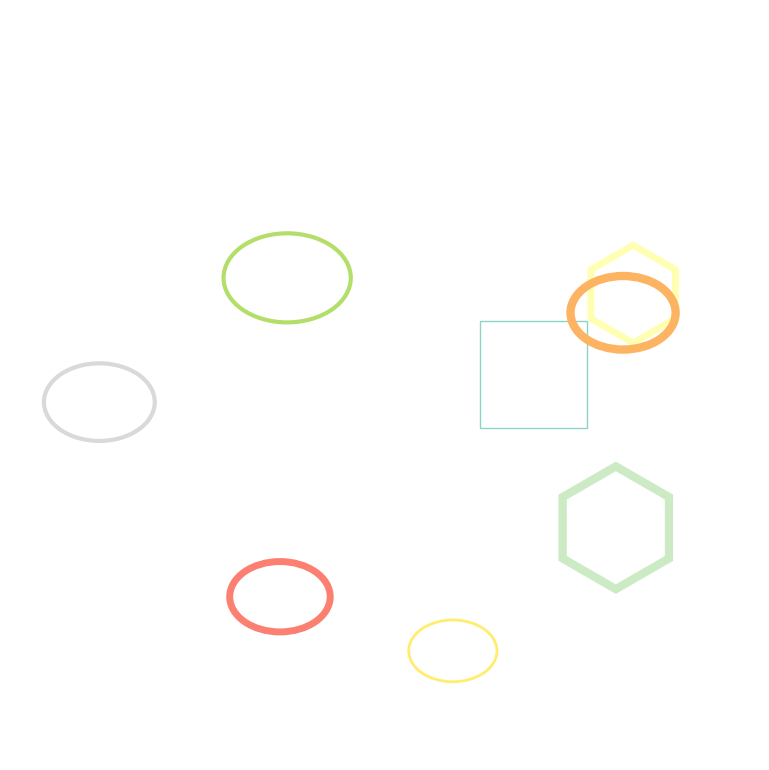[{"shape": "square", "thickness": 0.5, "radius": 0.35, "center": [0.693, 0.514]}, {"shape": "hexagon", "thickness": 2.5, "radius": 0.32, "center": [0.822, 0.618]}, {"shape": "oval", "thickness": 2.5, "radius": 0.33, "center": [0.364, 0.225]}, {"shape": "oval", "thickness": 3, "radius": 0.34, "center": [0.809, 0.594]}, {"shape": "oval", "thickness": 1.5, "radius": 0.41, "center": [0.373, 0.639]}, {"shape": "oval", "thickness": 1.5, "radius": 0.36, "center": [0.129, 0.478]}, {"shape": "hexagon", "thickness": 3, "radius": 0.4, "center": [0.8, 0.315]}, {"shape": "oval", "thickness": 1, "radius": 0.29, "center": [0.588, 0.155]}]